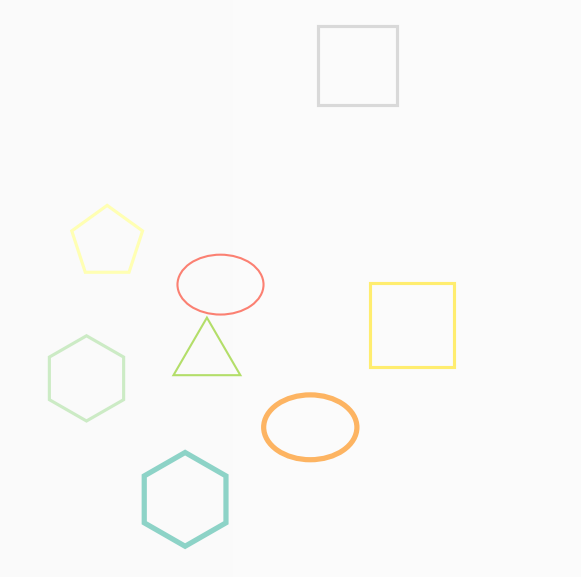[{"shape": "hexagon", "thickness": 2.5, "radius": 0.41, "center": [0.318, 0.134]}, {"shape": "pentagon", "thickness": 1.5, "radius": 0.32, "center": [0.184, 0.579]}, {"shape": "oval", "thickness": 1, "radius": 0.37, "center": [0.379, 0.506]}, {"shape": "oval", "thickness": 2.5, "radius": 0.4, "center": [0.534, 0.259]}, {"shape": "triangle", "thickness": 1, "radius": 0.33, "center": [0.356, 0.383]}, {"shape": "square", "thickness": 1.5, "radius": 0.34, "center": [0.615, 0.886]}, {"shape": "hexagon", "thickness": 1.5, "radius": 0.37, "center": [0.149, 0.344]}, {"shape": "square", "thickness": 1.5, "radius": 0.36, "center": [0.709, 0.436]}]